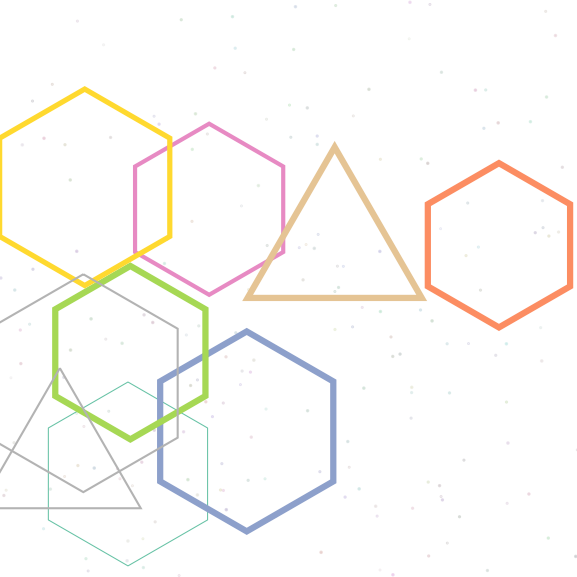[{"shape": "hexagon", "thickness": 0.5, "radius": 0.8, "center": [0.222, 0.178]}, {"shape": "hexagon", "thickness": 3, "radius": 0.71, "center": [0.864, 0.574]}, {"shape": "hexagon", "thickness": 3, "radius": 0.87, "center": [0.427, 0.252]}, {"shape": "hexagon", "thickness": 2, "radius": 0.74, "center": [0.362, 0.637]}, {"shape": "hexagon", "thickness": 3, "radius": 0.75, "center": [0.226, 0.388]}, {"shape": "hexagon", "thickness": 2.5, "radius": 0.85, "center": [0.147, 0.675]}, {"shape": "triangle", "thickness": 3, "radius": 0.87, "center": [0.58, 0.57]}, {"shape": "triangle", "thickness": 1, "radius": 0.81, "center": [0.104, 0.2]}, {"shape": "hexagon", "thickness": 1, "radius": 0.94, "center": [0.144, 0.336]}]